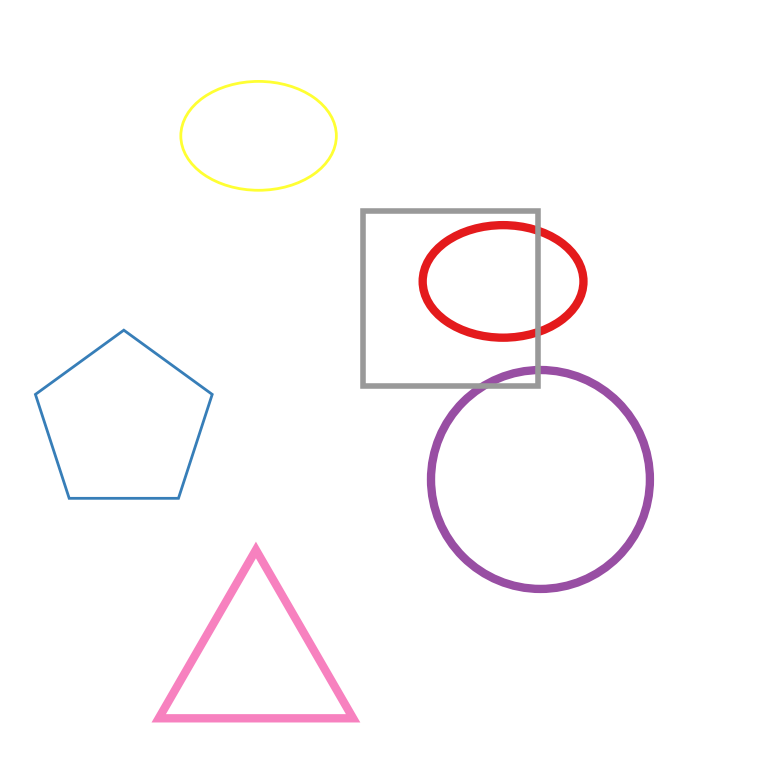[{"shape": "oval", "thickness": 3, "radius": 0.52, "center": [0.653, 0.635]}, {"shape": "pentagon", "thickness": 1, "radius": 0.6, "center": [0.161, 0.45]}, {"shape": "circle", "thickness": 3, "radius": 0.71, "center": [0.702, 0.377]}, {"shape": "oval", "thickness": 1, "radius": 0.5, "center": [0.336, 0.824]}, {"shape": "triangle", "thickness": 3, "radius": 0.73, "center": [0.332, 0.14]}, {"shape": "square", "thickness": 2, "radius": 0.57, "center": [0.585, 0.612]}]